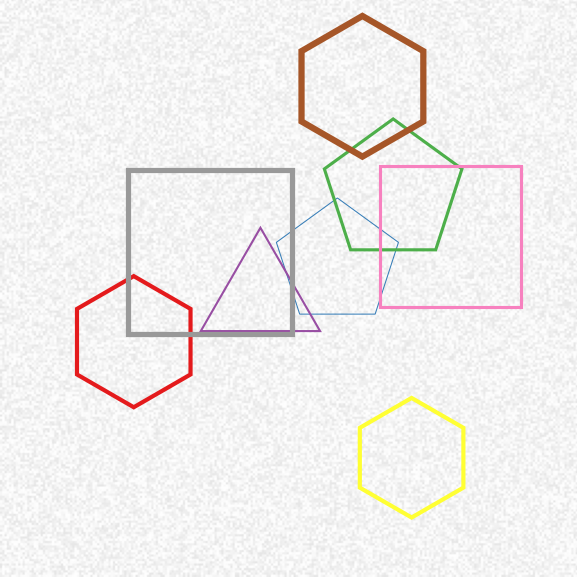[{"shape": "hexagon", "thickness": 2, "radius": 0.57, "center": [0.232, 0.407]}, {"shape": "pentagon", "thickness": 0.5, "radius": 0.56, "center": [0.584, 0.545]}, {"shape": "pentagon", "thickness": 1.5, "radius": 0.63, "center": [0.681, 0.668]}, {"shape": "triangle", "thickness": 1, "radius": 0.6, "center": [0.451, 0.485]}, {"shape": "hexagon", "thickness": 2, "radius": 0.52, "center": [0.713, 0.207]}, {"shape": "hexagon", "thickness": 3, "radius": 0.61, "center": [0.628, 0.85]}, {"shape": "square", "thickness": 1.5, "radius": 0.61, "center": [0.78, 0.59]}, {"shape": "square", "thickness": 2.5, "radius": 0.71, "center": [0.364, 0.563]}]